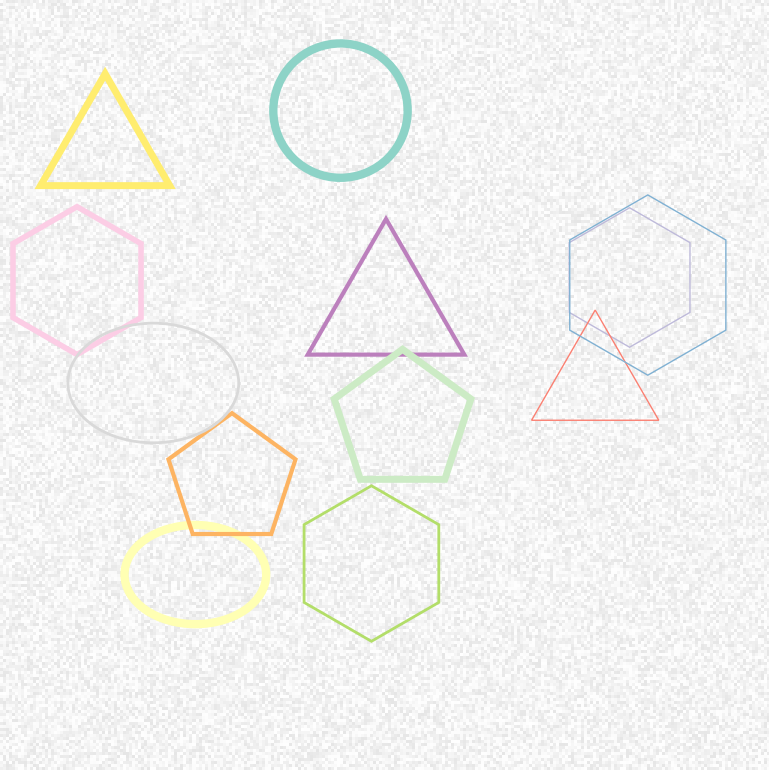[{"shape": "circle", "thickness": 3, "radius": 0.44, "center": [0.442, 0.856]}, {"shape": "oval", "thickness": 3, "radius": 0.46, "center": [0.254, 0.254]}, {"shape": "hexagon", "thickness": 0.5, "radius": 0.45, "center": [0.818, 0.64]}, {"shape": "triangle", "thickness": 0.5, "radius": 0.48, "center": [0.773, 0.502]}, {"shape": "hexagon", "thickness": 0.5, "radius": 0.59, "center": [0.841, 0.63]}, {"shape": "pentagon", "thickness": 1.5, "radius": 0.43, "center": [0.301, 0.377]}, {"shape": "hexagon", "thickness": 1, "radius": 0.5, "center": [0.482, 0.268]}, {"shape": "hexagon", "thickness": 2, "radius": 0.48, "center": [0.1, 0.636]}, {"shape": "oval", "thickness": 1, "radius": 0.55, "center": [0.199, 0.503]}, {"shape": "triangle", "thickness": 1.5, "radius": 0.59, "center": [0.501, 0.598]}, {"shape": "pentagon", "thickness": 2.5, "radius": 0.47, "center": [0.523, 0.453]}, {"shape": "triangle", "thickness": 2.5, "radius": 0.48, "center": [0.137, 0.807]}]